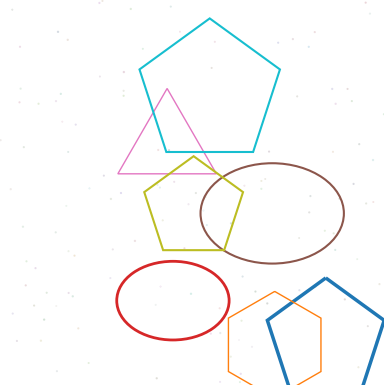[{"shape": "pentagon", "thickness": 2.5, "radius": 0.8, "center": [0.846, 0.119]}, {"shape": "hexagon", "thickness": 1, "radius": 0.69, "center": [0.713, 0.104]}, {"shape": "oval", "thickness": 2, "radius": 0.73, "center": [0.449, 0.219]}, {"shape": "oval", "thickness": 1.5, "radius": 0.93, "center": [0.707, 0.446]}, {"shape": "triangle", "thickness": 1, "radius": 0.74, "center": [0.434, 0.622]}, {"shape": "pentagon", "thickness": 1.5, "radius": 0.67, "center": [0.503, 0.459]}, {"shape": "pentagon", "thickness": 1.5, "radius": 0.96, "center": [0.545, 0.76]}]